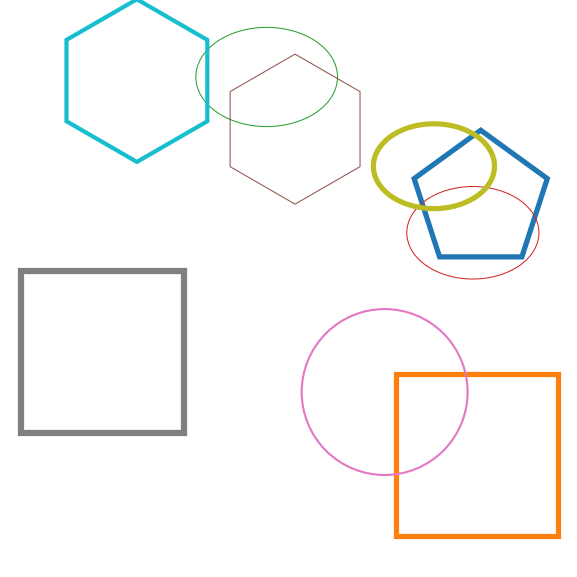[{"shape": "pentagon", "thickness": 2.5, "radius": 0.61, "center": [0.832, 0.652]}, {"shape": "square", "thickness": 2.5, "radius": 0.7, "center": [0.827, 0.211]}, {"shape": "oval", "thickness": 0.5, "radius": 0.61, "center": [0.462, 0.866]}, {"shape": "oval", "thickness": 0.5, "radius": 0.57, "center": [0.819, 0.596]}, {"shape": "hexagon", "thickness": 0.5, "radius": 0.65, "center": [0.511, 0.776]}, {"shape": "circle", "thickness": 1, "radius": 0.72, "center": [0.666, 0.32]}, {"shape": "square", "thickness": 3, "radius": 0.7, "center": [0.177, 0.389]}, {"shape": "oval", "thickness": 2.5, "radius": 0.52, "center": [0.751, 0.711]}, {"shape": "hexagon", "thickness": 2, "radius": 0.7, "center": [0.237, 0.86]}]